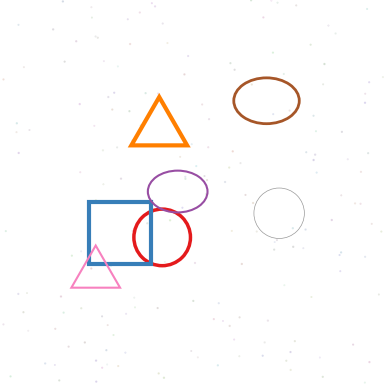[{"shape": "circle", "thickness": 2.5, "radius": 0.37, "center": [0.421, 0.383]}, {"shape": "square", "thickness": 3, "radius": 0.4, "center": [0.311, 0.396]}, {"shape": "oval", "thickness": 1.5, "radius": 0.39, "center": [0.462, 0.503]}, {"shape": "triangle", "thickness": 3, "radius": 0.42, "center": [0.414, 0.664]}, {"shape": "oval", "thickness": 2, "radius": 0.43, "center": [0.692, 0.738]}, {"shape": "triangle", "thickness": 1.5, "radius": 0.36, "center": [0.249, 0.289]}, {"shape": "circle", "thickness": 0.5, "radius": 0.33, "center": [0.725, 0.446]}]